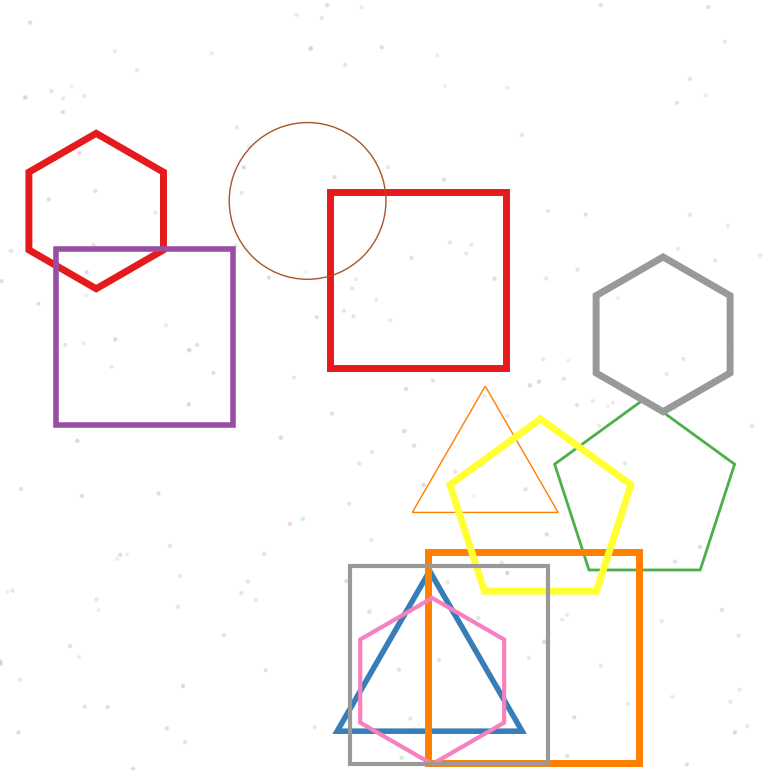[{"shape": "hexagon", "thickness": 2.5, "radius": 0.5, "center": [0.125, 0.726]}, {"shape": "square", "thickness": 2.5, "radius": 0.57, "center": [0.543, 0.636]}, {"shape": "triangle", "thickness": 2, "radius": 0.69, "center": [0.558, 0.12]}, {"shape": "pentagon", "thickness": 1, "radius": 0.61, "center": [0.837, 0.359]}, {"shape": "square", "thickness": 2, "radius": 0.57, "center": [0.188, 0.563]}, {"shape": "triangle", "thickness": 0.5, "radius": 0.55, "center": [0.63, 0.389]}, {"shape": "square", "thickness": 2.5, "radius": 0.69, "center": [0.693, 0.145]}, {"shape": "pentagon", "thickness": 2.5, "radius": 0.62, "center": [0.702, 0.332]}, {"shape": "circle", "thickness": 0.5, "radius": 0.51, "center": [0.399, 0.739]}, {"shape": "hexagon", "thickness": 1.5, "radius": 0.54, "center": [0.561, 0.115]}, {"shape": "square", "thickness": 1.5, "radius": 0.64, "center": [0.583, 0.136]}, {"shape": "hexagon", "thickness": 2.5, "radius": 0.5, "center": [0.861, 0.566]}]